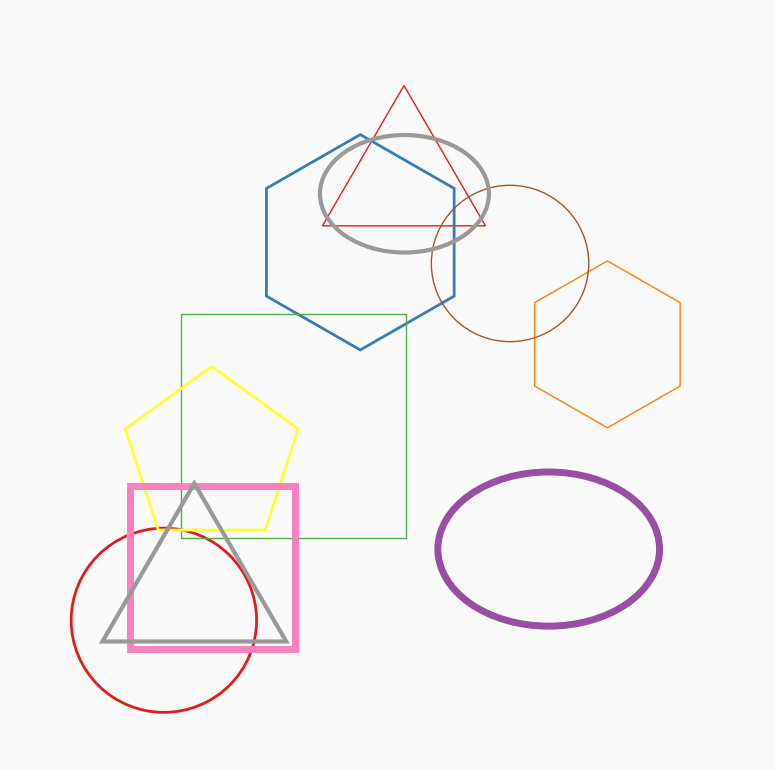[{"shape": "triangle", "thickness": 0.5, "radius": 0.61, "center": [0.521, 0.767]}, {"shape": "circle", "thickness": 1, "radius": 0.6, "center": [0.211, 0.194]}, {"shape": "hexagon", "thickness": 1, "radius": 0.7, "center": [0.465, 0.685]}, {"shape": "square", "thickness": 0.5, "radius": 0.73, "center": [0.379, 0.447]}, {"shape": "oval", "thickness": 2.5, "radius": 0.72, "center": [0.708, 0.287]}, {"shape": "hexagon", "thickness": 0.5, "radius": 0.54, "center": [0.784, 0.553]}, {"shape": "pentagon", "thickness": 1, "radius": 0.59, "center": [0.273, 0.407]}, {"shape": "circle", "thickness": 0.5, "radius": 0.51, "center": [0.658, 0.658]}, {"shape": "square", "thickness": 2.5, "radius": 0.53, "center": [0.274, 0.263]}, {"shape": "oval", "thickness": 1.5, "radius": 0.55, "center": [0.522, 0.748]}, {"shape": "triangle", "thickness": 1.5, "radius": 0.68, "center": [0.251, 0.235]}]